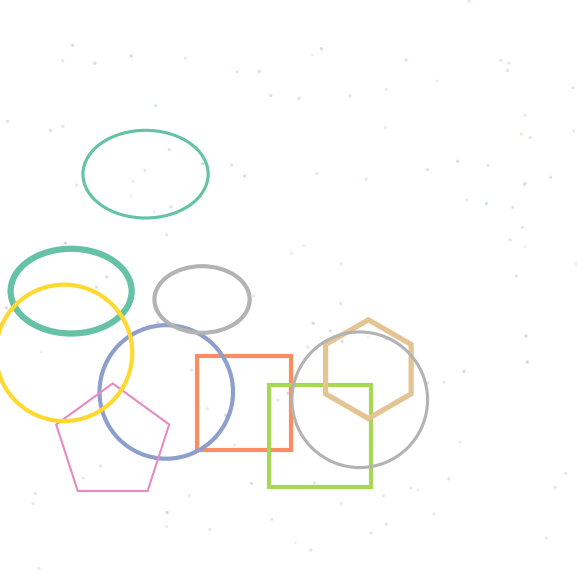[{"shape": "oval", "thickness": 1.5, "radius": 0.54, "center": [0.252, 0.698]}, {"shape": "oval", "thickness": 3, "radius": 0.52, "center": [0.123, 0.495]}, {"shape": "square", "thickness": 2, "radius": 0.41, "center": [0.423, 0.301]}, {"shape": "circle", "thickness": 2, "radius": 0.58, "center": [0.288, 0.32]}, {"shape": "pentagon", "thickness": 1, "radius": 0.51, "center": [0.195, 0.232]}, {"shape": "square", "thickness": 2, "radius": 0.44, "center": [0.554, 0.245]}, {"shape": "circle", "thickness": 2, "radius": 0.59, "center": [0.111, 0.388]}, {"shape": "hexagon", "thickness": 2.5, "radius": 0.43, "center": [0.638, 0.36]}, {"shape": "oval", "thickness": 2, "radius": 0.41, "center": [0.35, 0.481]}, {"shape": "circle", "thickness": 1.5, "radius": 0.59, "center": [0.623, 0.307]}]